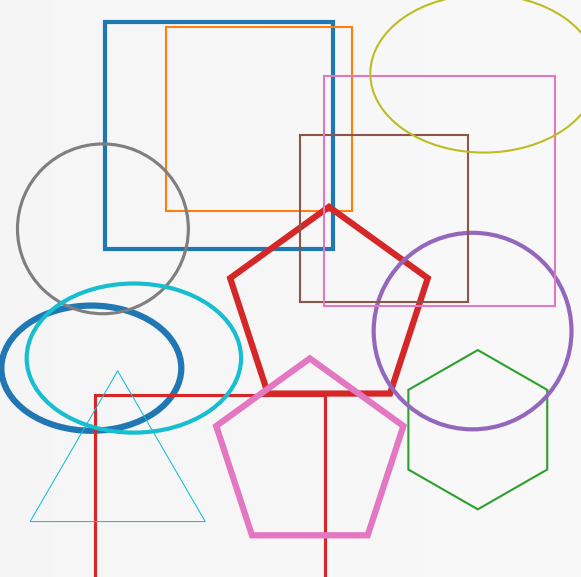[{"shape": "square", "thickness": 2, "radius": 0.98, "center": [0.377, 0.764]}, {"shape": "oval", "thickness": 3, "radius": 0.77, "center": [0.157, 0.362]}, {"shape": "square", "thickness": 1, "radius": 0.8, "center": [0.445, 0.793]}, {"shape": "hexagon", "thickness": 1, "radius": 0.69, "center": [0.822, 0.255]}, {"shape": "square", "thickness": 1.5, "radius": 0.99, "center": [0.361, 0.117]}, {"shape": "pentagon", "thickness": 3, "radius": 0.89, "center": [0.566, 0.462]}, {"shape": "circle", "thickness": 2, "radius": 0.85, "center": [0.813, 0.426]}, {"shape": "square", "thickness": 1, "radius": 0.73, "center": [0.661, 0.621]}, {"shape": "square", "thickness": 1, "radius": 1.0, "center": [0.756, 0.669]}, {"shape": "pentagon", "thickness": 3, "radius": 0.85, "center": [0.533, 0.209]}, {"shape": "circle", "thickness": 1.5, "radius": 0.73, "center": [0.177, 0.603]}, {"shape": "oval", "thickness": 1, "radius": 0.98, "center": [0.833, 0.872]}, {"shape": "oval", "thickness": 2, "radius": 0.92, "center": [0.23, 0.379]}, {"shape": "triangle", "thickness": 0.5, "radius": 0.87, "center": [0.202, 0.183]}]